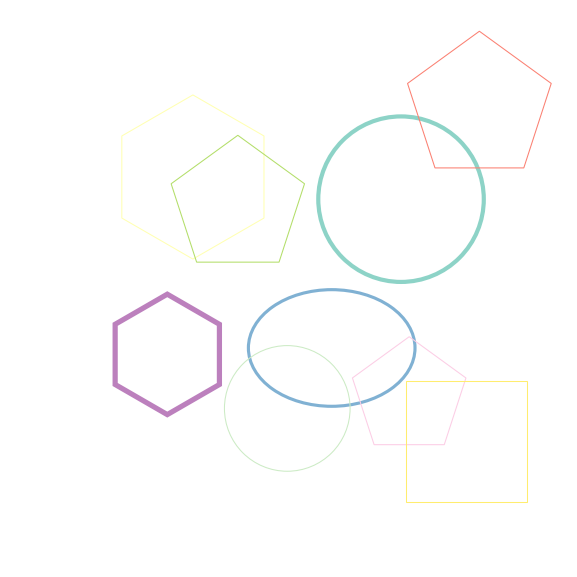[{"shape": "circle", "thickness": 2, "radius": 0.72, "center": [0.694, 0.654]}, {"shape": "hexagon", "thickness": 0.5, "radius": 0.71, "center": [0.334, 0.693]}, {"shape": "pentagon", "thickness": 0.5, "radius": 0.65, "center": [0.83, 0.814]}, {"shape": "oval", "thickness": 1.5, "radius": 0.72, "center": [0.574, 0.397]}, {"shape": "pentagon", "thickness": 0.5, "radius": 0.61, "center": [0.412, 0.643]}, {"shape": "pentagon", "thickness": 0.5, "radius": 0.52, "center": [0.709, 0.313]}, {"shape": "hexagon", "thickness": 2.5, "radius": 0.52, "center": [0.29, 0.385]}, {"shape": "circle", "thickness": 0.5, "radius": 0.54, "center": [0.497, 0.292]}, {"shape": "square", "thickness": 0.5, "radius": 0.53, "center": [0.808, 0.235]}]